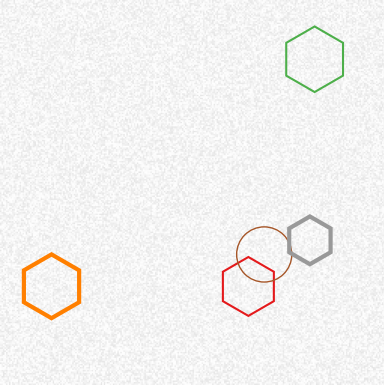[{"shape": "hexagon", "thickness": 1.5, "radius": 0.38, "center": [0.645, 0.256]}, {"shape": "hexagon", "thickness": 1.5, "radius": 0.43, "center": [0.817, 0.846]}, {"shape": "hexagon", "thickness": 3, "radius": 0.41, "center": [0.134, 0.256]}, {"shape": "circle", "thickness": 1, "radius": 0.36, "center": [0.686, 0.339]}, {"shape": "hexagon", "thickness": 3, "radius": 0.31, "center": [0.805, 0.376]}]